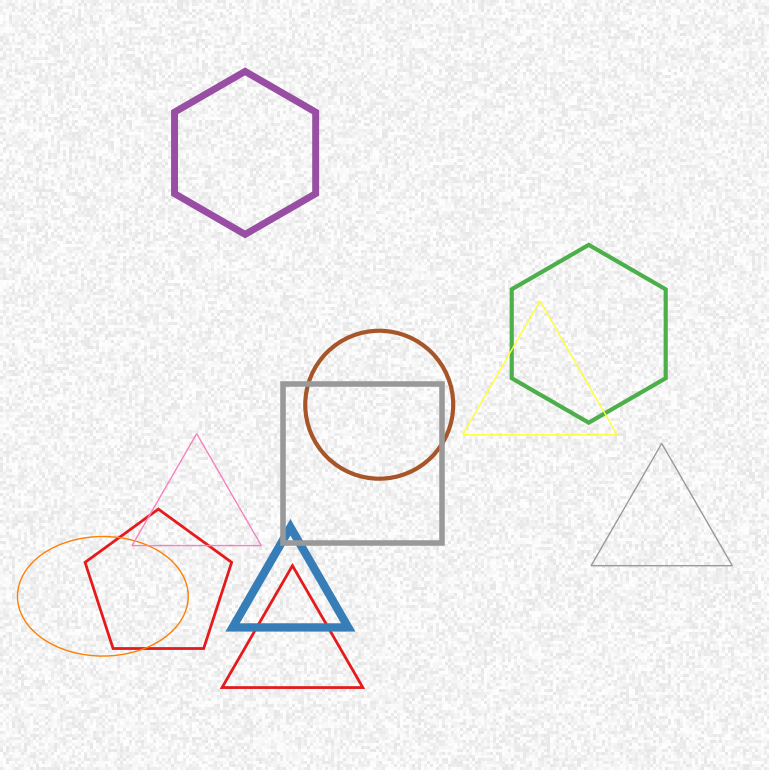[{"shape": "triangle", "thickness": 1, "radius": 0.53, "center": [0.38, 0.16]}, {"shape": "pentagon", "thickness": 1, "radius": 0.5, "center": [0.206, 0.239]}, {"shape": "triangle", "thickness": 3, "radius": 0.43, "center": [0.377, 0.229]}, {"shape": "hexagon", "thickness": 1.5, "radius": 0.58, "center": [0.765, 0.567]}, {"shape": "hexagon", "thickness": 2.5, "radius": 0.53, "center": [0.318, 0.801]}, {"shape": "oval", "thickness": 0.5, "radius": 0.55, "center": [0.134, 0.226]}, {"shape": "triangle", "thickness": 0.5, "radius": 0.58, "center": [0.701, 0.493]}, {"shape": "circle", "thickness": 1.5, "radius": 0.48, "center": [0.493, 0.474]}, {"shape": "triangle", "thickness": 0.5, "radius": 0.48, "center": [0.255, 0.34]}, {"shape": "square", "thickness": 2, "radius": 0.52, "center": [0.471, 0.398]}, {"shape": "triangle", "thickness": 0.5, "radius": 0.53, "center": [0.859, 0.318]}]